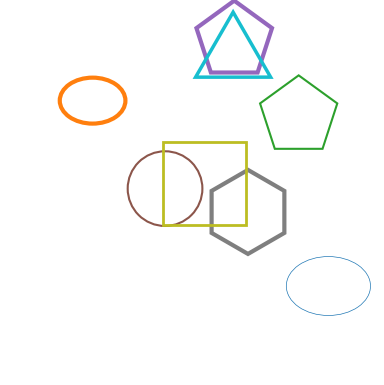[{"shape": "oval", "thickness": 0.5, "radius": 0.55, "center": [0.853, 0.257]}, {"shape": "oval", "thickness": 3, "radius": 0.43, "center": [0.24, 0.739]}, {"shape": "pentagon", "thickness": 1.5, "radius": 0.53, "center": [0.776, 0.699]}, {"shape": "pentagon", "thickness": 3, "radius": 0.52, "center": [0.608, 0.895]}, {"shape": "circle", "thickness": 1.5, "radius": 0.49, "center": [0.429, 0.51]}, {"shape": "hexagon", "thickness": 3, "radius": 0.55, "center": [0.644, 0.45]}, {"shape": "square", "thickness": 2, "radius": 0.54, "center": [0.532, 0.524]}, {"shape": "triangle", "thickness": 2.5, "radius": 0.56, "center": [0.605, 0.856]}]